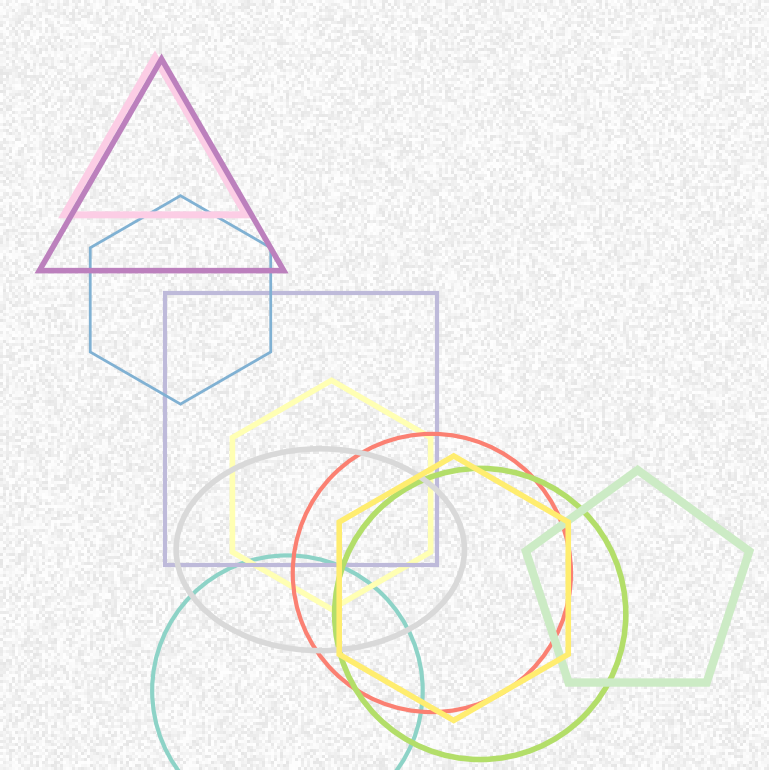[{"shape": "circle", "thickness": 1.5, "radius": 0.88, "center": [0.373, 0.103]}, {"shape": "hexagon", "thickness": 2, "radius": 0.74, "center": [0.431, 0.357]}, {"shape": "square", "thickness": 1.5, "radius": 0.88, "center": [0.391, 0.442]}, {"shape": "circle", "thickness": 1.5, "radius": 0.9, "center": [0.561, 0.256]}, {"shape": "hexagon", "thickness": 1, "radius": 0.68, "center": [0.234, 0.611]}, {"shape": "circle", "thickness": 2, "radius": 0.95, "center": [0.624, 0.203]}, {"shape": "triangle", "thickness": 2.5, "radius": 0.68, "center": [0.201, 0.789]}, {"shape": "oval", "thickness": 2, "radius": 0.94, "center": [0.416, 0.286]}, {"shape": "triangle", "thickness": 2, "radius": 0.92, "center": [0.21, 0.74]}, {"shape": "pentagon", "thickness": 3, "radius": 0.76, "center": [0.828, 0.237]}, {"shape": "hexagon", "thickness": 2, "radius": 0.86, "center": [0.589, 0.236]}]